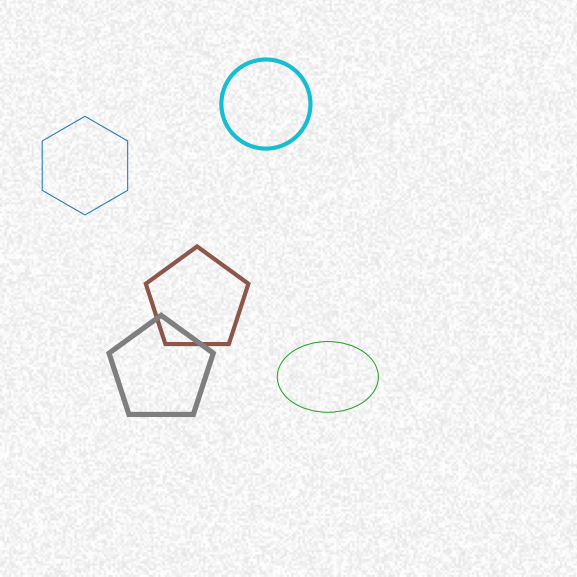[{"shape": "hexagon", "thickness": 0.5, "radius": 0.43, "center": [0.147, 0.712]}, {"shape": "oval", "thickness": 0.5, "radius": 0.44, "center": [0.568, 0.347]}, {"shape": "pentagon", "thickness": 2, "radius": 0.47, "center": [0.341, 0.479]}, {"shape": "pentagon", "thickness": 2.5, "radius": 0.47, "center": [0.279, 0.358]}, {"shape": "circle", "thickness": 2, "radius": 0.39, "center": [0.46, 0.819]}]